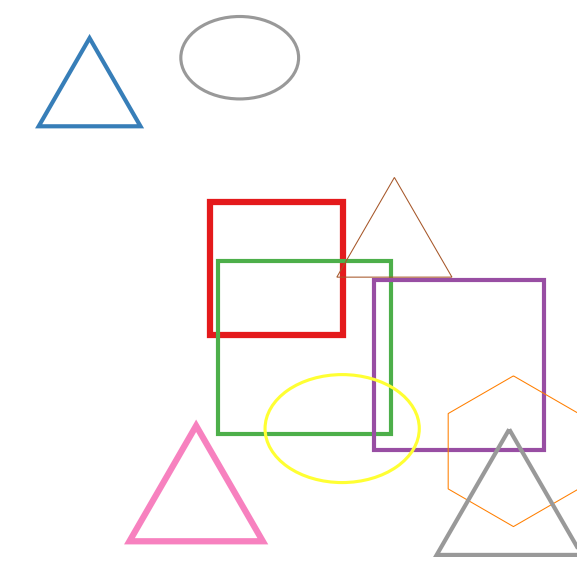[{"shape": "square", "thickness": 3, "radius": 0.58, "center": [0.478, 0.535]}, {"shape": "triangle", "thickness": 2, "radius": 0.51, "center": [0.155, 0.831]}, {"shape": "square", "thickness": 2, "radius": 0.75, "center": [0.527, 0.397]}, {"shape": "square", "thickness": 2, "radius": 0.74, "center": [0.795, 0.366]}, {"shape": "hexagon", "thickness": 0.5, "radius": 0.65, "center": [0.889, 0.218]}, {"shape": "oval", "thickness": 1.5, "radius": 0.67, "center": [0.592, 0.257]}, {"shape": "triangle", "thickness": 0.5, "radius": 0.58, "center": [0.683, 0.577]}, {"shape": "triangle", "thickness": 3, "radius": 0.67, "center": [0.34, 0.129]}, {"shape": "oval", "thickness": 1.5, "radius": 0.51, "center": [0.415, 0.899]}, {"shape": "triangle", "thickness": 2, "radius": 0.73, "center": [0.882, 0.111]}]